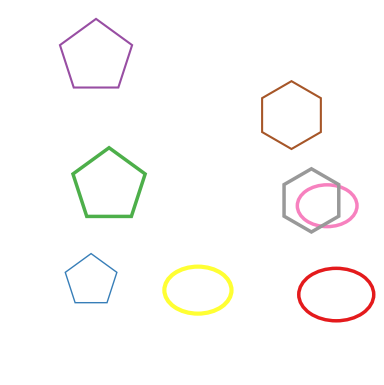[{"shape": "oval", "thickness": 2.5, "radius": 0.49, "center": [0.873, 0.235]}, {"shape": "pentagon", "thickness": 1, "radius": 0.35, "center": [0.237, 0.271]}, {"shape": "pentagon", "thickness": 2.5, "radius": 0.49, "center": [0.283, 0.518]}, {"shape": "pentagon", "thickness": 1.5, "radius": 0.49, "center": [0.249, 0.852]}, {"shape": "oval", "thickness": 3, "radius": 0.44, "center": [0.514, 0.246]}, {"shape": "hexagon", "thickness": 1.5, "radius": 0.44, "center": [0.757, 0.701]}, {"shape": "oval", "thickness": 2.5, "radius": 0.39, "center": [0.85, 0.466]}, {"shape": "hexagon", "thickness": 2.5, "radius": 0.41, "center": [0.809, 0.48]}]